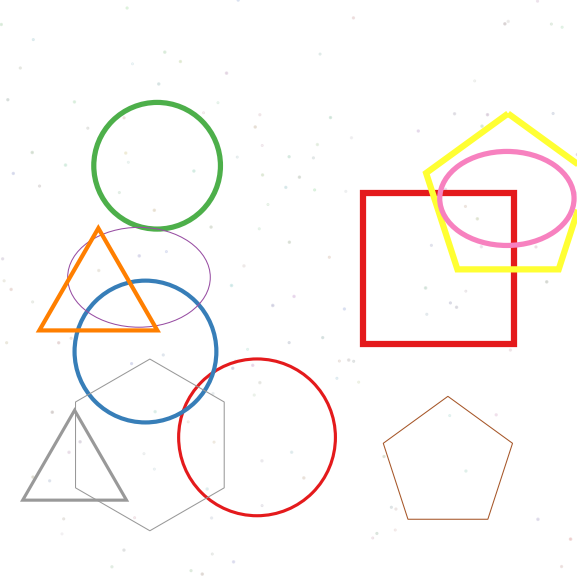[{"shape": "square", "thickness": 3, "radius": 0.66, "center": [0.76, 0.534]}, {"shape": "circle", "thickness": 1.5, "radius": 0.68, "center": [0.445, 0.242]}, {"shape": "circle", "thickness": 2, "radius": 0.61, "center": [0.252, 0.39]}, {"shape": "circle", "thickness": 2.5, "radius": 0.55, "center": [0.272, 0.712]}, {"shape": "oval", "thickness": 0.5, "radius": 0.62, "center": [0.241, 0.519]}, {"shape": "triangle", "thickness": 2, "radius": 0.59, "center": [0.17, 0.486]}, {"shape": "pentagon", "thickness": 3, "radius": 0.75, "center": [0.88, 0.653]}, {"shape": "pentagon", "thickness": 0.5, "radius": 0.59, "center": [0.776, 0.195]}, {"shape": "oval", "thickness": 2.5, "radius": 0.58, "center": [0.878, 0.655]}, {"shape": "triangle", "thickness": 1.5, "radius": 0.52, "center": [0.129, 0.185]}, {"shape": "hexagon", "thickness": 0.5, "radius": 0.74, "center": [0.26, 0.229]}]